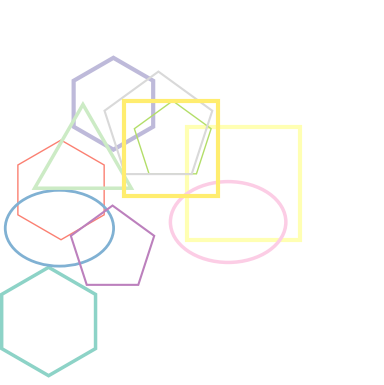[{"shape": "hexagon", "thickness": 2.5, "radius": 0.7, "center": [0.126, 0.165]}, {"shape": "square", "thickness": 3, "radius": 0.73, "center": [0.633, 0.524]}, {"shape": "hexagon", "thickness": 3, "radius": 0.6, "center": [0.295, 0.731]}, {"shape": "hexagon", "thickness": 1, "radius": 0.65, "center": [0.158, 0.507]}, {"shape": "oval", "thickness": 2, "radius": 0.7, "center": [0.154, 0.407]}, {"shape": "pentagon", "thickness": 1, "radius": 0.52, "center": [0.449, 0.633]}, {"shape": "oval", "thickness": 2.5, "radius": 0.75, "center": [0.593, 0.423]}, {"shape": "pentagon", "thickness": 1.5, "radius": 0.74, "center": [0.411, 0.667]}, {"shape": "pentagon", "thickness": 1.5, "radius": 0.57, "center": [0.292, 0.352]}, {"shape": "triangle", "thickness": 2.5, "radius": 0.73, "center": [0.215, 0.584]}, {"shape": "square", "thickness": 3, "radius": 0.61, "center": [0.445, 0.614]}]